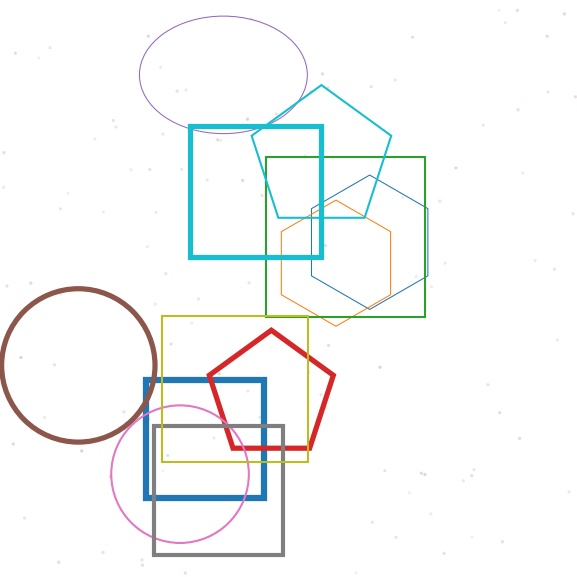[{"shape": "hexagon", "thickness": 0.5, "radius": 0.58, "center": [0.64, 0.58]}, {"shape": "square", "thickness": 3, "radius": 0.51, "center": [0.355, 0.239]}, {"shape": "hexagon", "thickness": 0.5, "radius": 0.55, "center": [0.582, 0.543]}, {"shape": "square", "thickness": 1, "radius": 0.69, "center": [0.598, 0.588]}, {"shape": "pentagon", "thickness": 2.5, "radius": 0.56, "center": [0.47, 0.314]}, {"shape": "oval", "thickness": 0.5, "radius": 0.73, "center": [0.387, 0.869]}, {"shape": "circle", "thickness": 2.5, "radius": 0.66, "center": [0.136, 0.366]}, {"shape": "circle", "thickness": 1, "radius": 0.6, "center": [0.312, 0.178]}, {"shape": "square", "thickness": 2, "radius": 0.56, "center": [0.378, 0.15]}, {"shape": "square", "thickness": 1, "radius": 0.63, "center": [0.406, 0.326]}, {"shape": "square", "thickness": 2.5, "radius": 0.57, "center": [0.443, 0.668]}, {"shape": "pentagon", "thickness": 1, "radius": 0.64, "center": [0.557, 0.725]}]